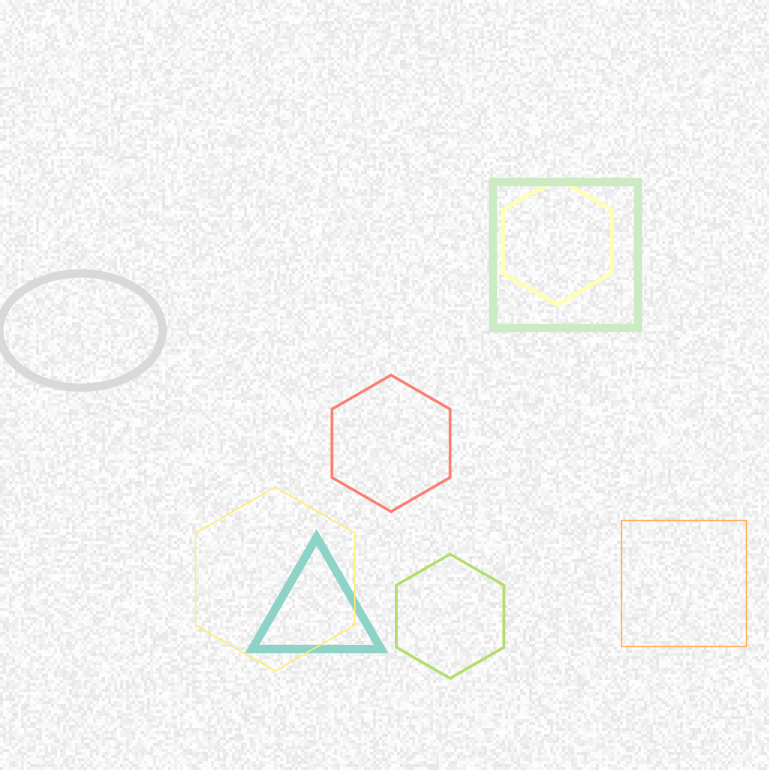[{"shape": "triangle", "thickness": 3, "radius": 0.48, "center": [0.411, 0.206]}, {"shape": "hexagon", "thickness": 1.5, "radius": 0.41, "center": [0.724, 0.686]}, {"shape": "hexagon", "thickness": 1, "radius": 0.44, "center": [0.508, 0.424]}, {"shape": "square", "thickness": 0.5, "radius": 0.41, "center": [0.888, 0.242]}, {"shape": "hexagon", "thickness": 1, "radius": 0.4, "center": [0.585, 0.2]}, {"shape": "oval", "thickness": 3, "radius": 0.53, "center": [0.105, 0.571]}, {"shape": "square", "thickness": 3, "radius": 0.47, "center": [0.734, 0.669]}, {"shape": "hexagon", "thickness": 0.5, "radius": 0.6, "center": [0.357, 0.248]}]